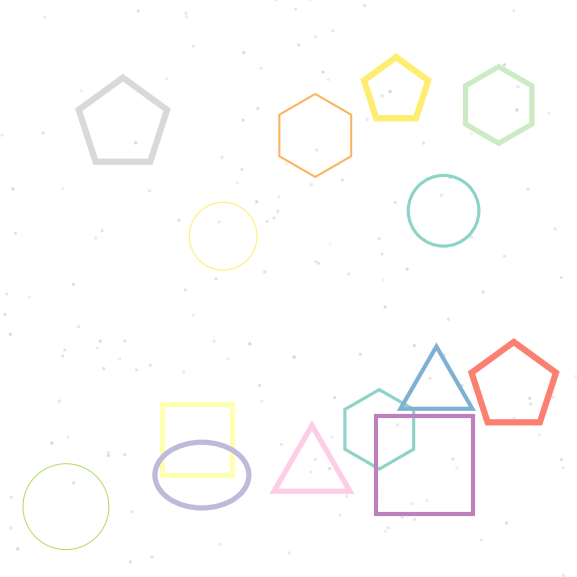[{"shape": "circle", "thickness": 1.5, "radius": 0.31, "center": [0.768, 0.634]}, {"shape": "hexagon", "thickness": 1.5, "radius": 0.34, "center": [0.657, 0.256]}, {"shape": "square", "thickness": 2.5, "radius": 0.3, "center": [0.341, 0.238]}, {"shape": "oval", "thickness": 2.5, "radius": 0.41, "center": [0.35, 0.176]}, {"shape": "pentagon", "thickness": 3, "radius": 0.38, "center": [0.89, 0.33]}, {"shape": "triangle", "thickness": 2, "radius": 0.36, "center": [0.756, 0.327]}, {"shape": "hexagon", "thickness": 1, "radius": 0.36, "center": [0.546, 0.765]}, {"shape": "circle", "thickness": 0.5, "radius": 0.37, "center": [0.114, 0.122]}, {"shape": "triangle", "thickness": 2.5, "radius": 0.38, "center": [0.54, 0.186]}, {"shape": "pentagon", "thickness": 3, "radius": 0.4, "center": [0.213, 0.784]}, {"shape": "square", "thickness": 2, "radius": 0.42, "center": [0.735, 0.194]}, {"shape": "hexagon", "thickness": 2.5, "radius": 0.33, "center": [0.864, 0.817]}, {"shape": "circle", "thickness": 0.5, "radius": 0.29, "center": [0.386, 0.59]}, {"shape": "pentagon", "thickness": 3, "radius": 0.29, "center": [0.686, 0.842]}]